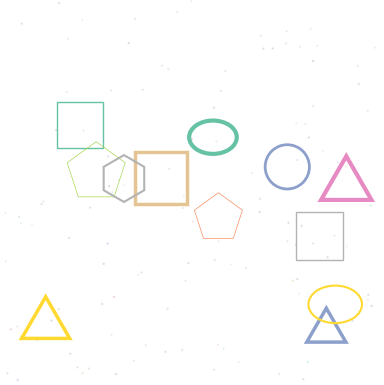[{"shape": "oval", "thickness": 3, "radius": 0.31, "center": [0.553, 0.644]}, {"shape": "square", "thickness": 1, "radius": 0.3, "center": [0.207, 0.675]}, {"shape": "pentagon", "thickness": 0.5, "radius": 0.33, "center": [0.567, 0.434]}, {"shape": "triangle", "thickness": 2.5, "radius": 0.29, "center": [0.848, 0.141]}, {"shape": "circle", "thickness": 2, "radius": 0.29, "center": [0.746, 0.567]}, {"shape": "triangle", "thickness": 3, "radius": 0.38, "center": [0.899, 0.519]}, {"shape": "pentagon", "thickness": 0.5, "radius": 0.4, "center": [0.25, 0.553]}, {"shape": "oval", "thickness": 1.5, "radius": 0.35, "center": [0.871, 0.209]}, {"shape": "triangle", "thickness": 2.5, "radius": 0.36, "center": [0.119, 0.157]}, {"shape": "square", "thickness": 2.5, "radius": 0.34, "center": [0.419, 0.538]}, {"shape": "hexagon", "thickness": 1.5, "radius": 0.3, "center": [0.322, 0.536]}, {"shape": "square", "thickness": 1, "radius": 0.31, "center": [0.83, 0.387]}]